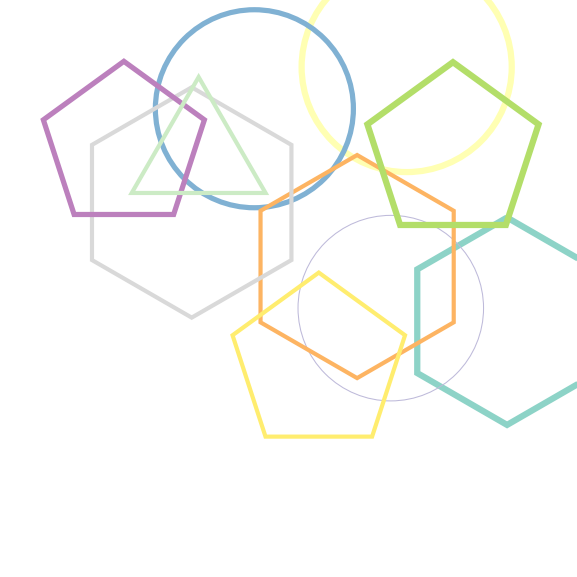[{"shape": "hexagon", "thickness": 3, "radius": 0.9, "center": [0.878, 0.443]}, {"shape": "circle", "thickness": 3, "radius": 0.91, "center": [0.704, 0.883]}, {"shape": "circle", "thickness": 0.5, "radius": 0.8, "center": [0.677, 0.466]}, {"shape": "circle", "thickness": 2.5, "radius": 0.86, "center": [0.44, 0.811]}, {"shape": "hexagon", "thickness": 2, "radius": 0.97, "center": [0.618, 0.538]}, {"shape": "pentagon", "thickness": 3, "radius": 0.78, "center": [0.784, 0.736]}, {"shape": "hexagon", "thickness": 2, "radius": 1.0, "center": [0.332, 0.649]}, {"shape": "pentagon", "thickness": 2.5, "radius": 0.73, "center": [0.215, 0.746]}, {"shape": "triangle", "thickness": 2, "radius": 0.67, "center": [0.344, 0.732]}, {"shape": "pentagon", "thickness": 2, "radius": 0.79, "center": [0.552, 0.37]}]